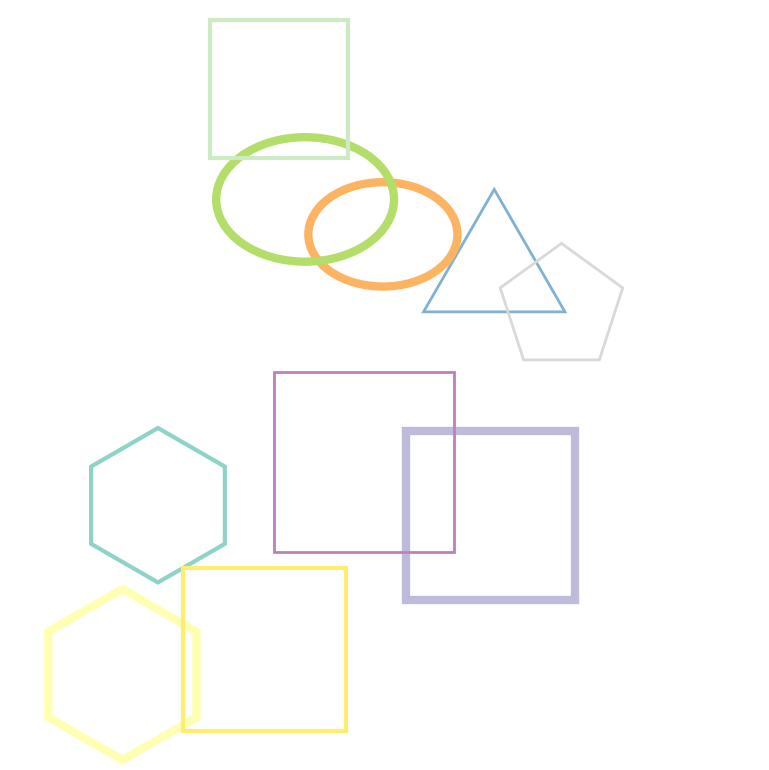[{"shape": "hexagon", "thickness": 1.5, "radius": 0.5, "center": [0.205, 0.344]}, {"shape": "hexagon", "thickness": 3, "radius": 0.56, "center": [0.159, 0.124]}, {"shape": "square", "thickness": 3, "radius": 0.55, "center": [0.637, 0.33]}, {"shape": "triangle", "thickness": 1, "radius": 0.53, "center": [0.642, 0.648]}, {"shape": "oval", "thickness": 3, "radius": 0.48, "center": [0.497, 0.696]}, {"shape": "oval", "thickness": 3, "radius": 0.58, "center": [0.396, 0.741]}, {"shape": "pentagon", "thickness": 1, "radius": 0.42, "center": [0.729, 0.6]}, {"shape": "square", "thickness": 1, "radius": 0.58, "center": [0.473, 0.4]}, {"shape": "square", "thickness": 1.5, "radius": 0.45, "center": [0.362, 0.884]}, {"shape": "square", "thickness": 1.5, "radius": 0.53, "center": [0.343, 0.157]}]